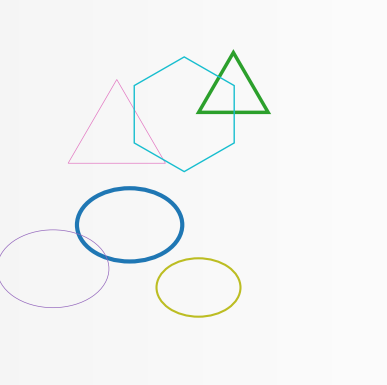[{"shape": "oval", "thickness": 3, "radius": 0.68, "center": [0.334, 0.416]}, {"shape": "triangle", "thickness": 2.5, "radius": 0.52, "center": [0.602, 0.76]}, {"shape": "oval", "thickness": 0.5, "radius": 0.72, "center": [0.137, 0.302]}, {"shape": "triangle", "thickness": 0.5, "radius": 0.73, "center": [0.301, 0.649]}, {"shape": "oval", "thickness": 1.5, "radius": 0.54, "center": [0.512, 0.253]}, {"shape": "hexagon", "thickness": 1, "radius": 0.74, "center": [0.475, 0.703]}]